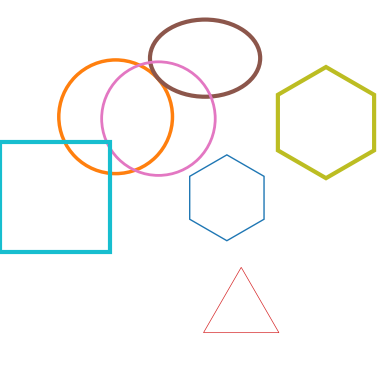[{"shape": "hexagon", "thickness": 1, "radius": 0.56, "center": [0.589, 0.486]}, {"shape": "circle", "thickness": 2.5, "radius": 0.74, "center": [0.3, 0.697]}, {"shape": "triangle", "thickness": 0.5, "radius": 0.57, "center": [0.627, 0.192]}, {"shape": "oval", "thickness": 3, "radius": 0.72, "center": [0.533, 0.849]}, {"shape": "circle", "thickness": 2, "radius": 0.74, "center": [0.412, 0.692]}, {"shape": "hexagon", "thickness": 3, "radius": 0.72, "center": [0.847, 0.682]}, {"shape": "square", "thickness": 3, "radius": 0.71, "center": [0.142, 0.488]}]